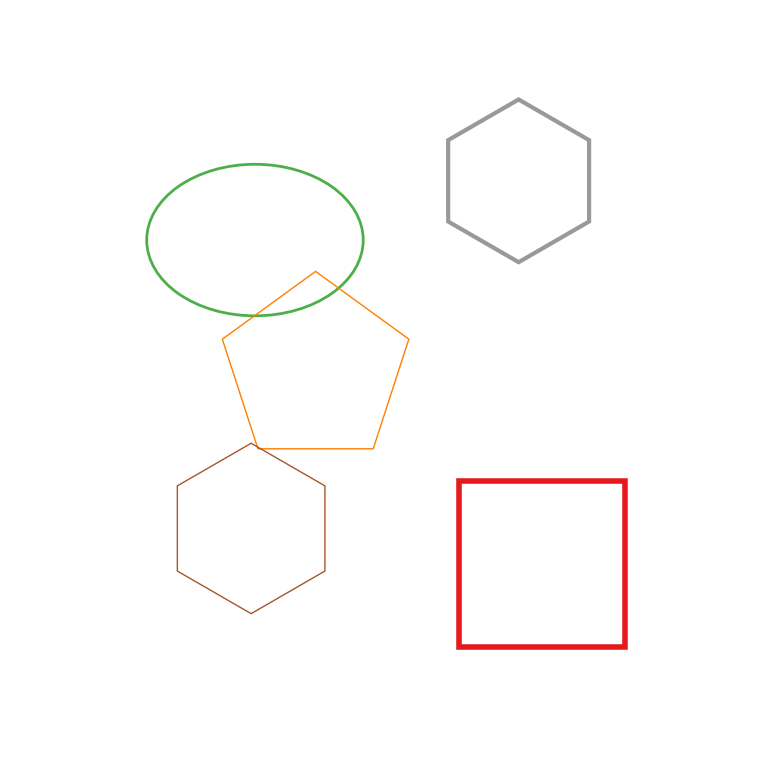[{"shape": "square", "thickness": 2, "radius": 0.54, "center": [0.704, 0.268]}, {"shape": "oval", "thickness": 1, "radius": 0.7, "center": [0.331, 0.688]}, {"shape": "pentagon", "thickness": 0.5, "radius": 0.64, "center": [0.41, 0.52]}, {"shape": "hexagon", "thickness": 0.5, "radius": 0.55, "center": [0.326, 0.314]}, {"shape": "hexagon", "thickness": 1.5, "radius": 0.53, "center": [0.674, 0.765]}]